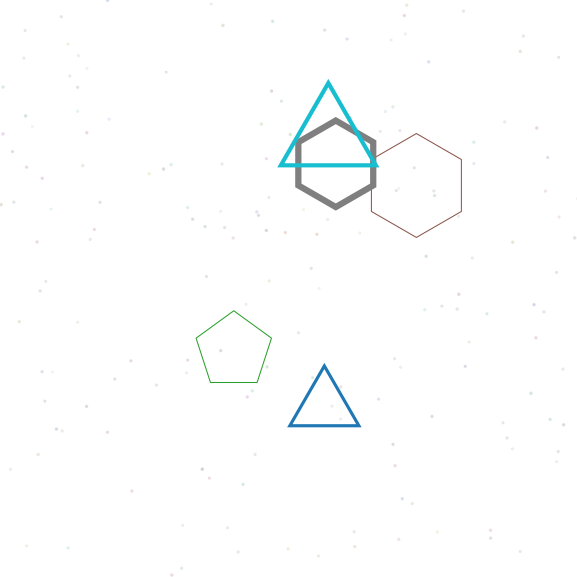[{"shape": "triangle", "thickness": 1.5, "radius": 0.35, "center": [0.562, 0.296]}, {"shape": "pentagon", "thickness": 0.5, "radius": 0.34, "center": [0.405, 0.392]}, {"shape": "hexagon", "thickness": 0.5, "radius": 0.45, "center": [0.721, 0.678]}, {"shape": "hexagon", "thickness": 3, "radius": 0.37, "center": [0.581, 0.716]}, {"shape": "triangle", "thickness": 2, "radius": 0.47, "center": [0.569, 0.76]}]